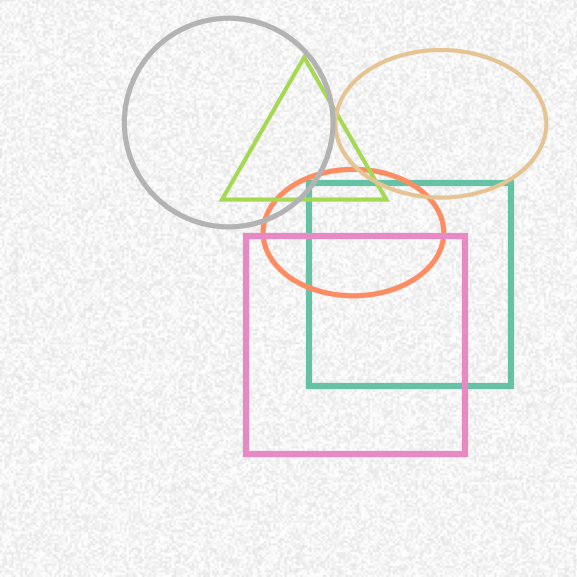[{"shape": "square", "thickness": 3, "radius": 0.88, "center": [0.71, 0.506]}, {"shape": "oval", "thickness": 2.5, "radius": 0.78, "center": [0.612, 0.596]}, {"shape": "square", "thickness": 3, "radius": 0.95, "center": [0.615, 0.402]}, {"shape": "triangle", "thickness": 2, "radius": 0.82, "center": [0.527, 0.736]}, {"shape": "oval", "thickness": 2, "radius": 0.91, "center": [0.763, 0.785]}, {"shape": "circle", "thickness": 2.5, "radius": 0.9, "center": [0.396, 0.787]}]